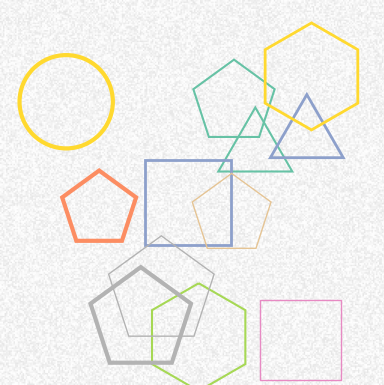[{"shape": "triangle", "thickness": 1.5, "radius": 0.55, "center": [0.663, 0.61]}, {"shape": "pentagon", "thickness": 1.5, "radius": 0.55, "center": [0.608, 0.734]}, {"shape": "pentagon", "thickness": 3, "radius": 0.5, "center": [0.258, 0.456]}, {"shape": "square", "thickness": 2, "radius": 0.55, "center": [0.488, 0.475]}, {"shape": "triangle", "thickness": 2, "radius": 0.55, "center": [0.797, 0.645]}, {"shape": "square", "thickness": 1, "radius": 0.52, "center": [0.781, 0.117]}, {"shape": "hexagon", "thickness": 1.5, "radius": 0.7, "center": [0.516, 0.124]}, {"shape": "circle", "thickness": 3, "radius": 0.61, "center": [0.172, 0.736]}, {"shape": "hexagon", "thickness": 2, "radius": 0.69, "center": [0.809, 0.801]}, {"shape": "pentagon", "thickness": 1, "radius": 0.54, "center": [0.602, 0.442]}, {"shape": "pentagon", "thickness": 3, "radius": 0.69, "center": [0.366, 0.169]}, {"shape": "pentagon", "thickness": 1, "radius": 0.72, "center": [0.419, 0.243]}]